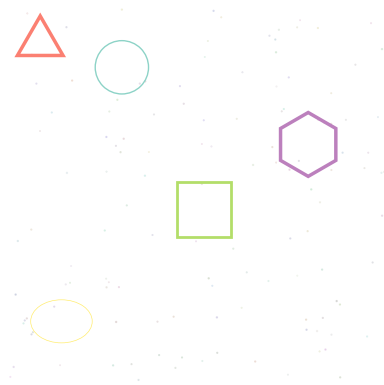[{"shape": "circle", "thickness": 1, "radius": 0.35, "center": [0.317, 0.825]}, {"shape": "triangle", "thickness": 2.5, "radius": 0.34, "center": [0.104, 0.89]}, {"shape": "square", "thickness": 2, "radius": 0.36, "center": [0.53, 0.456]}, {"shape": "hexagon", "thickness": 2.5, "radius": 0.41, "center": [0.8, 0.625]}, {"shape": "oval", "thickness": 0.5, "radius": 0.4, "center": [0.16, 0.165]}]